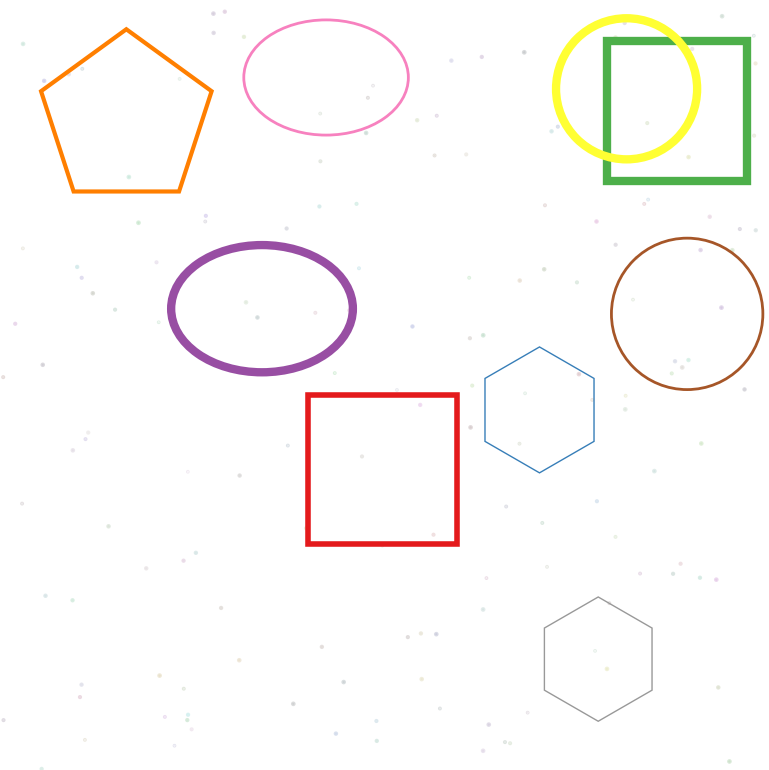[{"shape": "square", "thickness": 2, "radius": 0.48, "center": [0.497, 0.39]}, {"shape": "hexagon", "thickness": 0.5, "radius": 0.41, "center": [0.701, 0.468]}, {"shape": "square", "thickness": 3, "radius": 0.45, "center": [0.879, 0.856]}, {"shape": "oval", "thickness": 3, "radius": 0.59, "center": [0.34, 0.599]}, {"shape": "pentagon", "thickness": 1.5, "radius": 0.58, "center": [0.164, 0.846]}, {"shape": "circle", "thickness": 3, "radius": 0.46, "center": [0.814, 0.885]}, {"shape": "circle", "thickness": 1, "radius": 0.49, "center": [0.892, 0.592]}, {"shape": "oval", "thickness": 1, "radius": 0.53, "center": [0.423, 0.899]}, {"shape": "hexagon", "thickness": 0.5, "radius": 0.4, "center": [0.777, 0.144]}]